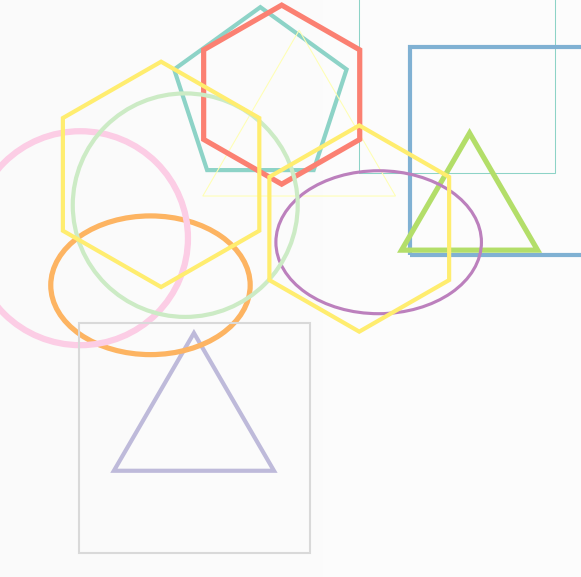[{"shape": "pentagon", "thickness": 2, "radius": 0.78, "center": [0.448, 0.831]}, {"shape": "square", "thickness": 0.5, "radius": 0.84, "center": [0.786, 0.868]}, {"shape": "triangle", "thickness": 0.5, "radius": 0.96, "center": [0.515, 0.755]}, {"shape": "triangle", "thickness": 2, "radius": 0.8, "center": [0.334, 0.263]}, {"shape": "hexagon", "thickness": 2.5, "radius": 0.78, "center": [0.485, 0.835]}, {"shape": "square", "thickness": 2, "radius": 0.9, "center": [0.886, 0.738]}, {"shape": "oval", "thickness": 2.5, "radius": 0.86, "center": [0.259, 0.505]}, {"shape": "triangle", "thickness": 2.5, "radius": 0.68, "center": [0.808, 0.634]}, {"shape": "circle", "thickness": 3, "radius": 0.93, "center": [0.138, 0.587]}, {"shape": "square", "thickness": 1, "radius": 1.0, "center": [0.335, 0.241]}, {"shape": "oval", "thickness": 1.5, "radius": 0.88, "center": [0.651, 0.58]}, {"shape": "circle", "thickness": 2, "radius": 0.97, "center": [0.319, 0.644]}, {"shape": "hexagon", "thickness": 2, "radius": 0.98, "center": [0.277, 0.697]}, {"shape": "hexagon", "thickness": 2, "radius": 0.89, "center": [0.618, 0.603]}]